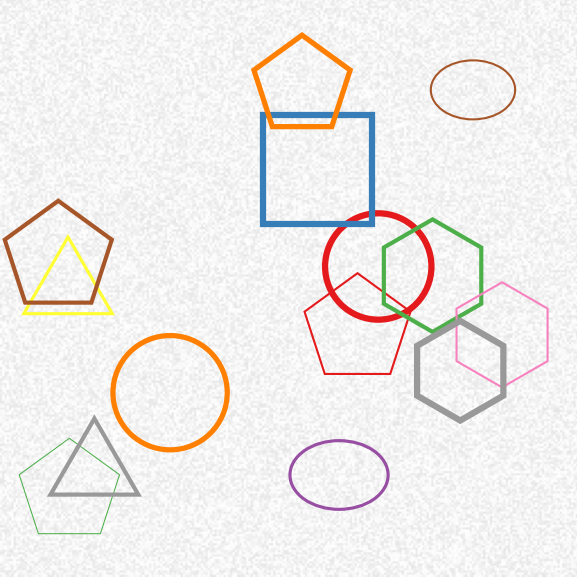[{"shape": "circle", "thickness": 3, "radius": 0.46, "center": [0.655, 0.538]}, {"shape": "pentagon", "thickness": 1, "radius": 0.48, "center": [0.619, 0.43]}, {"shape": "square", "thickness": 3, "radius": 0.47, "center": [0.55, 0.706]}, {"shape": "hexagon", "thickness": 2, "radius": 0.49, "center": [0.749, 0.522]}, {"shape": "pentagon", "thickness": 0.5, "radius": 0.46, "center": [0.12, 0.149]}, {"shape": "oval", "thickness": 1.5, "radius": 0.42, "center": [0.587, 0.177]}, {"shape": "circle", "thickness": 2.5, "radius": 0.49, "center": [0.295, 0.319]}, {"shape": "pentagon", "thickness": 2.5, "radius": 0.44, "center": [0.523, 0.851]}, {"shape": "triangle", "thickness": 1.5, "radius": 0.44, "center": [0.118, 0.5]}, {"shape": "pentagon", "thickness": 2, "radius": 0.49, "center": [0.101, 0.554]}, {"shape": "oval", "thickness": 1, "radius": 0.37, "center": [0.819, 0.844]}, {"shape": "hexagon", "thickness": 1, "radius": 0.46, "center": [0.869, 0.419]}, {"shape": "hexagon", "thickness": 3, "radius": 0.43, "center": [0.797, 0.357]}, {"shape": "triangle", "thickness": 2, "radius": 0.44, "center": [0.163, 0.187]}]